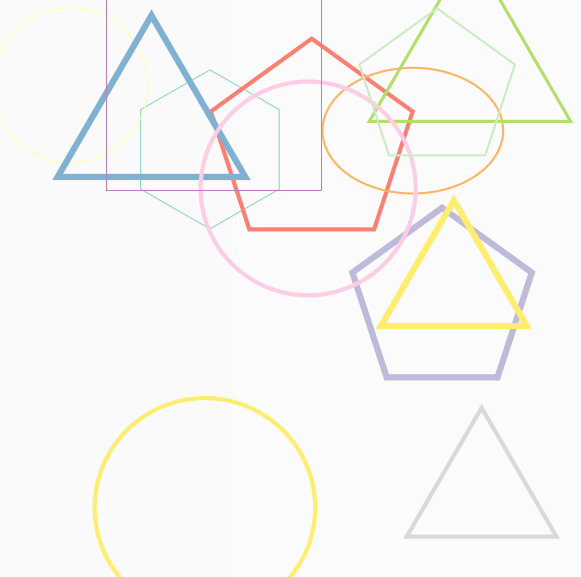[{"shape": "hexagon", "thickness": 0.5, "radius": 0.69, "center": [0.361, 0.74]}, {"shape": "circle", "thickness": 0.5, "radius": 0.67, "center": [0.121, 0.852]}, {"shape": "pentagon", "thickness": 3, "radius": 0.81, "center": [0.761, 0.477]}, {"shape": "pentagon", "thickness": 2, "radius": 0.91, "center": [0.536, 0.75]}, {"shape": "triangle", "thickness": 3, "radius": 0.93, "center": [0.261, 0.786]}, {"shape": "oval", "thickness": 1, "radius": 0.78, "center": [0.71, 0.773]}, {"shape": "triangle", "thickness": 1.5, "radius": 1.0, "center": [0.809, 0.889]}, {"shape": "circle", "thickness": 2, "radius": 0.93, "center": [0.53, 0.673]}, {"shape": "triangle", "thickness": 2, "radius": 0.74, "center": [0.829, 0.144]}, {"shape": "square", "thickness": 0.5, "radius": 0.92, "center": [0.368, 0.855]}, {"shape": "pentagon", "thickness": 1, "radius": 0.7, "center": [0.752, 0.844]}, {"shape": "triangle", "thickness": 3, "radius": 0.72, "center": [0.781, 0.507]}, {"shape": "circle", "thickness": 2, "radius": 0.95, "center": [0.353, 0.12]}]